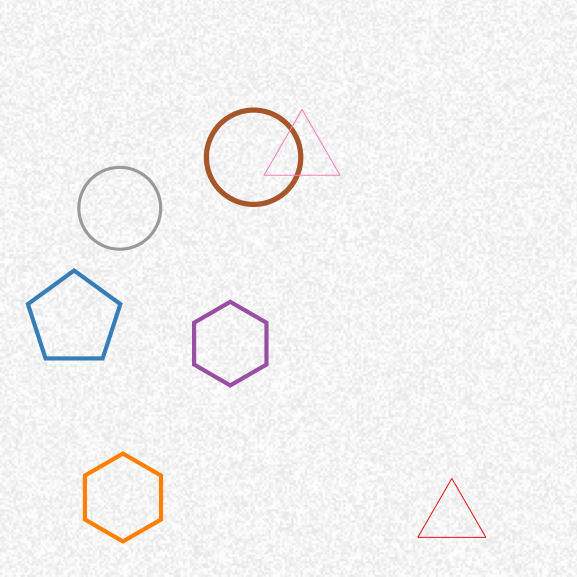[{"shape": "triangle", "thickness": 0.5, "radius": 0.34, "center": [0.782, 0.103]}, {"shape": "pentagon", "thickness": 2, "radius": 0.42, "center": [0.128, 0.447]}, {"shape": "hexagon", "thickness": 2, "radius": 0.36, "center": [0.399, 0.404]}, {"shape": "hexagon", "thickness": 2, "radius": 0.38, "center": [0.213, 0.138]}, {"shape": "circle", "thickness": 2.5, "radius": 0.41, "center": [0.439, 0.727]}, {"shape": "triangle", "thickness": 0.5, "radius": 0.38, "center": [0.523, 0.734]}, {"shape": "circle", "thickness": 1.5, "radius": 0.35, "center": [0.207, 0.638]}]